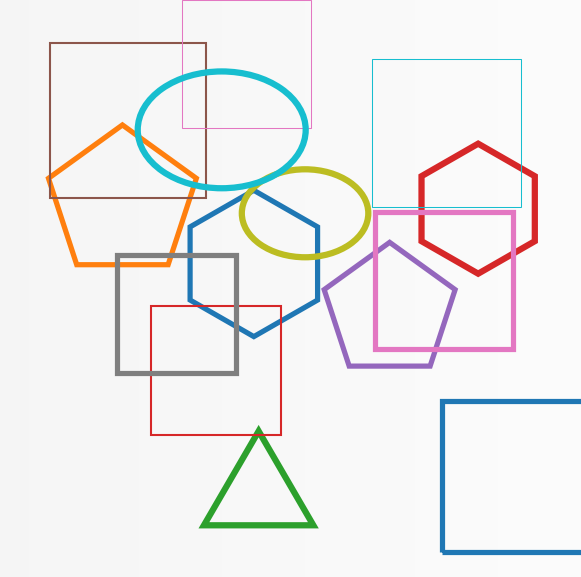[{"shape": "hexagon", "thickness": 2.5, "radius": 0.63, "center": [0.437, 0.543]}, {"shape": "square", "thickness": 2.5, "radius": 0.65, "center": [0.891, 0.174]}, {"shape": "pentagon", "thickness": 2.5, "radius": 0.67, "center": [0.211, 0.649]}, {"shape": "triangle", "thickness": 3, "radius": 0.54, "center": [0.445, 0.144]}, {"shape": "square", "thickness": 1, "radius": 0.56, "center": [0.371, 0.357]}, {"shape": "hexagon", "thickness": 3, "radius": 0.56, "center": [0.823, 0.638]}, {"shape": "pentagon", "thickness": 2.5, "radius": 0.59, "center": [0.67, 0.461]}, {"shape": "square", "thickness": 1, "radius": 0.67, "center": [0.22, 0.79]}, {"shape": "square", "thickness": 2.5, "radius": 0.59, "center": [0.764, 0.513]}, {"shape": "square", "thickness": 0.5, "radius": 0.56, "center": [0.424, 0.888]}, {"shape": "square", "thickness": 2.5, "radius": 0.51, "center": [0.304, 0.455]}, {"shape": "oval", "thickness": 3, "radius": 0.54, "center": [0.525, 0.63]}, {"shape": "oval", "thickness": 3, "radius": 0.72, "center": [0.381, 0.774]}, {"shape": "square", "thickness": 0.5, "radius": 0.64, "center": [0.768, 0.769]}]